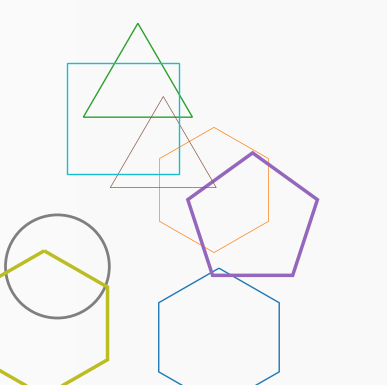[{"shape": "hexagon", "thickness": 1, "radius": 0.9, "center": [0.565, 0.124]}, {"shape": "hexagon", "thickness": 0.5, "radius": 0.81, "center": [0.552, 0.507]}, {"shape": "triangle", "thickness": 1, "radius": 0.81, "center": [0.356, 0.777]}, {"shape": "pentagon", "thickness": 2.5, "radius": 0.88, "center": [0.652, 0.427]}, {"shape": "triangle", "thickness": 0.5, "radius": 0.79, "center": [0.421, 0.592]}, {"shape": "circle", "thickness": 2, "radius": 0.67, "center": [0.148, 0.308]}, {"shape": "hexagon", "thickness": 2.5, "radius": 0.94, "center": [0.114, 0.16]}, {"shape": "square", "thickness": 1, "radius": 0.72, "center": [0.317, 0.692]}]